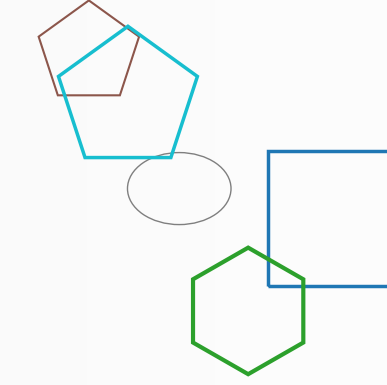[{"shape": "square", "thickness": 2.5, "radius": 0.88, "center": [0.868, 0.432]}, {"shape": "hexagon", "thickness": 3, "radius": 0.82, "center": [0.64, 0.192]}, {"shape": "pentagon", "thickness": 1.5, "radius": 0.68, "center": [0.229, 0.863]}, {"shape": "oval", "thickness": 1, "radius": 0.67, "center": [0.463, 0.51]}, {"shape": "pentagon", "thickness": 2.5, "radius": 0.94, "center": [0.33, 0.743]}]